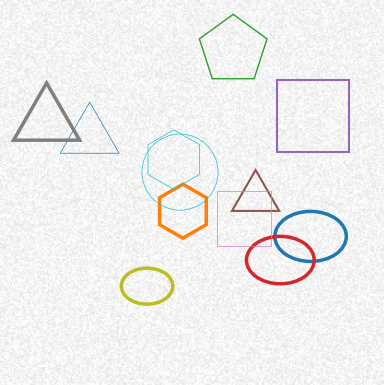[{"shape": "triangle", "thickness": 0.5, "radius": 0.44, "center": [0.233, 0.646]}, {"shape": "oval", "thickness": 2.5, "radius": 0.46, "center": [0.807, 0.386]}, {"shape": "hexagon", "thickness": 2.5, "radius": 0.35, "center": [0.475, 0.452]}, {"shape": "pentagon", "thickness": 1, "radius": 0.46, "center": [0.606, 0.87]}, {"shape": "oval", "thickness": 2.5, "radius": 0.44, "center": [0.728, 0.324]}, {"shape": "square", "thickness": 1.5, "radius": 0.47, "center": [0.812, 0.699]}, {"shape": "triangle", "thickness": 1.5, "radius": 0.35, "center": [0.664, 0.488]}, {"shape": "square", "thickness": 0.5, "radius": 0.35, "center": [0.634, 0.432]}, {"shape": "triangle", "thickness": 2.5, "radius": 0.5, "center": [0.121, 0.685]}, {"shape": "oval", "thickness": 2.5, "radius": 0.33, "center": [0.382, 0.257]}, {"shape": "circle", "thickness": 0.5, "radius": 0.49, "center": [0.468, 0.553]}, {"shape": "hexagon", "thickness": 0.5, "radius": 0.39, "center": [0.451, 0.586]}]